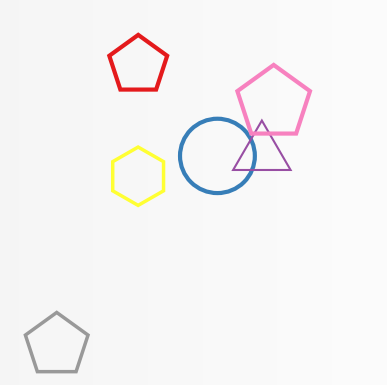[{"shape": "pentagon", "thickness": 3, "radius": 0.39, "center": [0.357, 0.831]}, {"shape": "circle", "thickness": 3, "radius": 0.48, "center": [0.561, 0.595]}, {"shape": "triangle", "thickness": 1.5, "radius": 0.43, "center": [0.676, 0.601]}, {"shape": "hexagon", "thickness": 2.5, "radius": 0.38, "center": [0.356, 0.542]}, {"shape": "pentagon", "thickness": 3, "radius": 0.49, "center": [0.706, 0.733]}, {"shape": "pentagon", "thickness": 2.5, "radius": 0.42, "center": [0.146, 0.103]}]